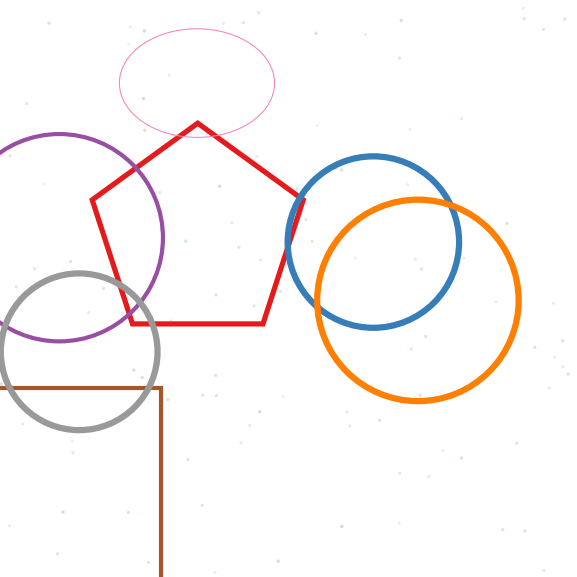[{"shape": "pentagon", "thickness": 2.5, "radius": 0.96, "center": [0.342, 0.594]}, {"shape": "circle", "thickness": 3, "radius": 0.74, "center": [0.647, 0.58]}, {"shape": "circle", "thickness": 2, "radius": 0.9, "center": [0.103, 0.587]}, {"shape": "circle", "thickness": 3, "radius": 0.87, "center": [0.724, 0.479]}, {"shape": "square", "thickness": 2, "radius": 0.86, "center": [0.107, 0.155]}, {"shape": "oval", "thickness": 0.5, "radius": 0.67, "center": [0.341, 0.855]}, {"shape": "circle", "thickness": 3, "radius": 0.68, "center": [0.137, 0.39]}]